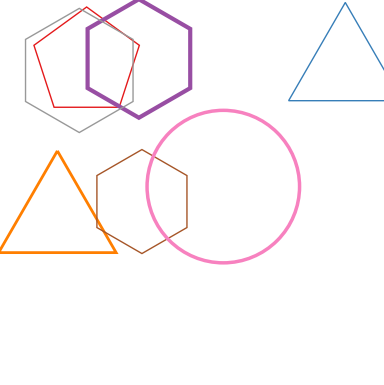[{"shape": "pentagon", "thickness": 1, "radius": 0.72, "center": [0.225, 0.838]}, {"shape": "triangle", "thickness": 1, "radius": 0.85, "center": [0.897, 0.823]}, {"shape": "hexagon", "thickness": 3, "radius": 0.77, "center": [0.361, 0.848]}, {"shape": "triangle", "thickness": 2, "radius": 0.88, "center": [0.149, 0.432]}, {"shape": "hexagon", "thickness": 1, "radius": 0.68, "center": [0.369, 0.476]}, {"shape": "circle", "thickness": 2.5, "radius": 0.99, "center": [0.58, 0.515]}, {"shape": "hexagon", "thickness": 1, "radius": 0.81, "center": [0.206, 0.817]}]